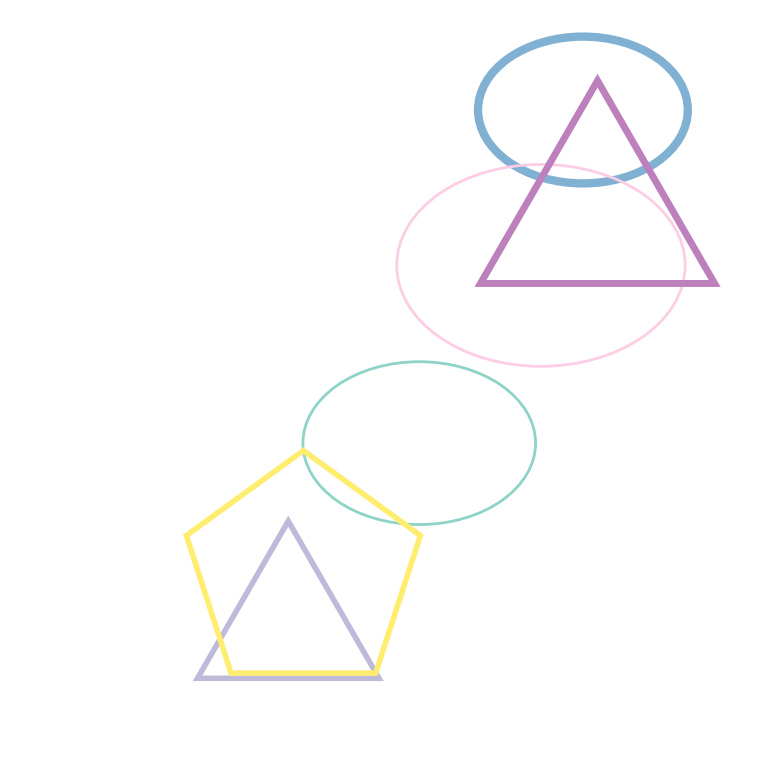[{"shape": "oval", "thickness": 1, "radius": 0.76, "center": [0.544, 0.424]}, {"shape": "triangle", "thickness": 2, "radius": 0.68, "center": [0.374, 0.187]}, {"shape": "oval", "thickness": 3, "radius": 0.68, "center": [0.757, 0.857]}, {"shape": "oval", "thickness": 1, "radius": 0.94, "center": [0.703, 0.655]}, {"shape": "triangle", "thickness": 2.5, "radius": 0.88, "center": [0.776, 0.72]}, {"shape": "pentagon", "thickness": 2, "radius": 0.8, "center": [0.394, 0.255]}]